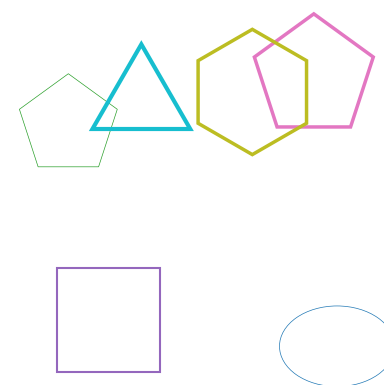[{"shape": "oval", "thickness": 0.5, "radius": 0.75, "center": [0.875, 0.101]}, {"shape": "pentagon", "thickness": 0.5, "radius": 0.67, "center": [0.178, 0.675]}, {"shape": "square", "thickness": 1.5, "radius": 0.67, "center": [0.282, 0.169]}, {"shape": "pentagon", "thickness": 2.5, "radius": 0.81, "center": [0.815, 0.802]}, {"shape": "hexagon", "thickness": 2.5, "radius": 0.81, "center": [0.655, 0.761]}, {"shape": "triangle", "thickness": 3, "radius": 0.73, "center": [0.367, 0.738]}]